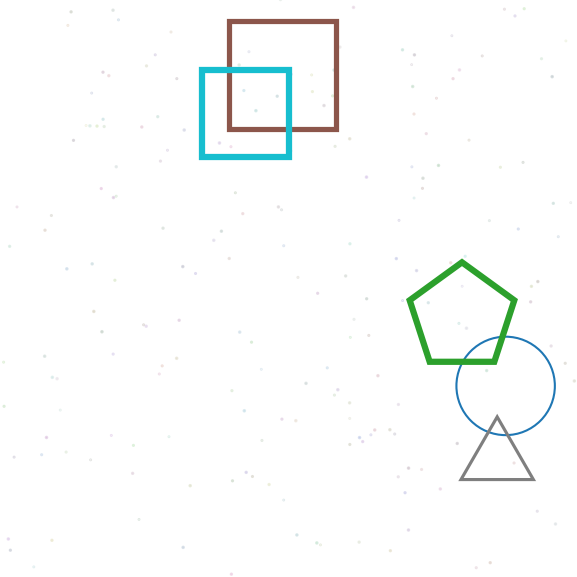[{"shape": "circle", "thickness": 1, "radius": 0.43, "center": [0.876, 0.331]}, {"shape": "pentagon", "thickness": 3, "radius": 0.48, "center": [0.8, 0.45]}, {"shape": "square", "thickness": 2.5, "radius": 0.47, "center": [0.489, 0.869]}, {"shape": "triangle", "thickness": 1.5, "radius": 0.36, "center": [0.861, 0.205]}, {"shape": "square", "thickness": 3, "radius": 0.38, "center": [0.425, 0.803]}]